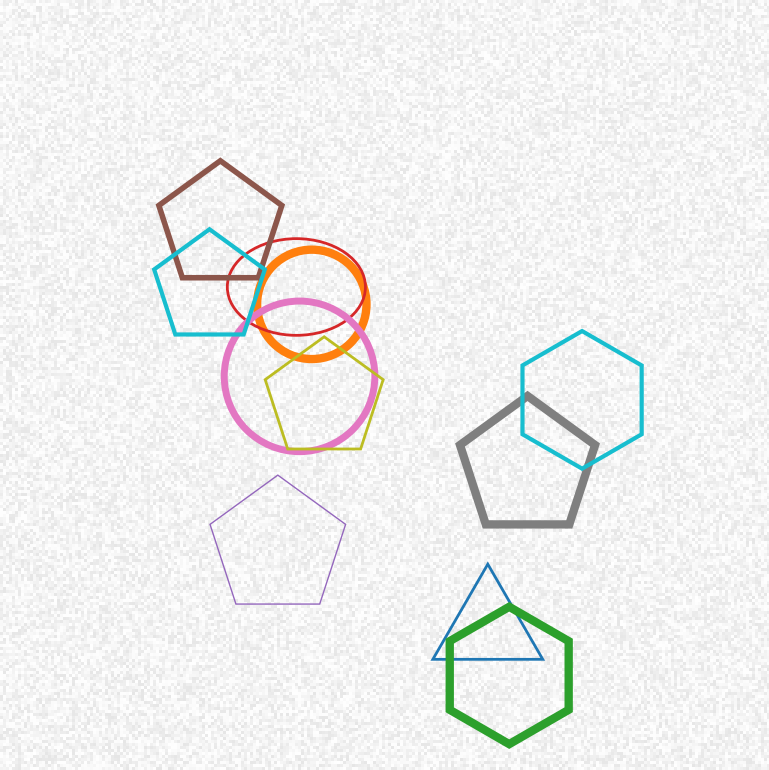[{"shape": "triangle", "thickness": 1, "radius": 0.41, "center": [0.634, 0.185]}, {"shape": "circle", "thickness": 3, "radius": 0.36, "center": [0.405, 0.605]}, {"shape": "hexagon", "thickness": 3, "radius": 0.45, "center": [0.661, 0.123]}, {"shape": "oval", "thickness": 1, "radius": 0.45, "center": [0.385, 0.627]}, {"shape": "pentagon", "thickness": 0.5, "radius": 0.46, "center": [0.361, 0.29]}, {"shape": "pentagon", "thickness": 2, "radius": 0.42, "center": [0.286, 0.707]}, {"shape": "circle", "thickness": 2.5, "radius": 0.49, "center": [0.389, 0.511]}, {"shape": "pentagon", "thickness": 3, "radius": 0.46, "center": [0.685, 0.394]}, {"shape": "pentagon", "thickness": 1, "radius": 0.4, "center": [0.421, 0.482]}, {"shape": "hexagon", "thickness": 1.5, "radius": 0.45, "center": [0.756, 0.481]}, {"shape": "pentagon", "thickness": 1.5, "radius": 0.38, "center": [0.272, 0.627]}]